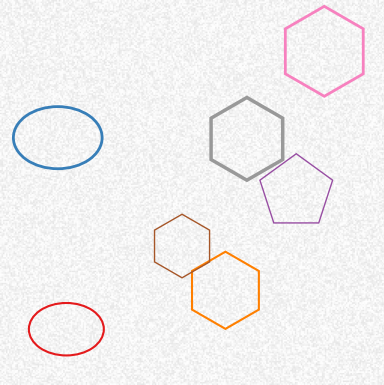[{"shape": "oval", "thickness": 1.5, "radius": 0.49, "center": [0.172, 0.145]}, {"shape": "oval", "thickness": 2, "radius": 0.58, "center": [0.15, 0.642]}, {"shape": "pentagon", "thickness": 1, "radius": 0.5, "center": [0.77, 0.501]}, {"shape": "hexagon", "thickness": 1.5, "radius": 0.5, "center": [0.586, 0.246]}, {"shape": "hexagon", "thickness": 1, "radius": 0.41, "center": [0.473, 0.361]}, {"shape": "hexagon", "thickness": 2, "radius": 0.58, "center": [0.842, 0.867]}, {"shape": "hexagon", "thickness": 2.5, "radius": 0.54, "center": [0.641, 0.639]}]